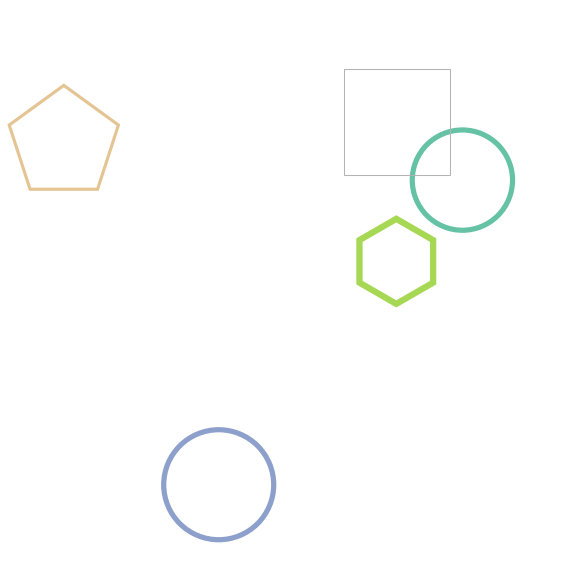[{"shape": "circle", "thickness": 2.5, "radius": 0.43, "center": [0.801, 0.687]}, {"shape": "circle", "thickness": 2.5, "radius": 0.48, "center": [0.379, 0.16]}, {"shape": "hexagon", "thickness": 3, "radius": 0.37, "center": [0.686, 0.547]}, {"shape": "pentagon", "thickness": 1.5, "radius": 0.5, "center": [0.111, 0.752]}, {"shape": "square", "thickness": 0.5, "radius": 0.46, "center": [0.687, 0.788]}]